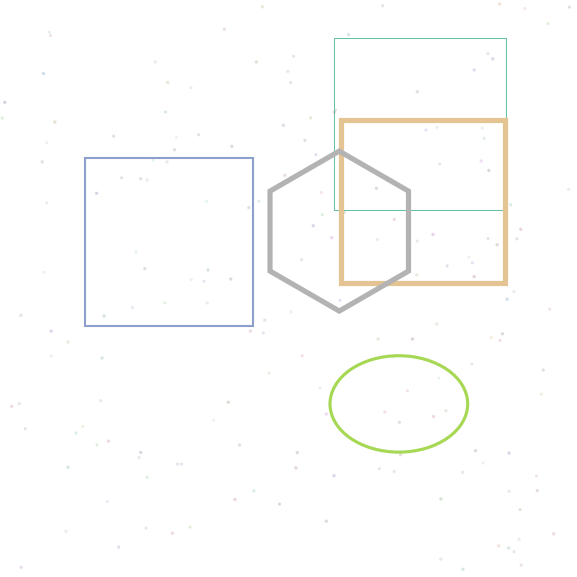[{"shape": "square", "thickness": 0.5, "radius": 0.75, "center": [0.728, 0.784]}, {"shape": "square", "thickness": 1, "radius": 0.73, "center": [0.293, 0.58]}, {"shape": "oval", "thickness": 1.5, "radius": 0.6, "center": [0.691, 0.3]}, {"shape": "square", "thickness": 2.5, "radius": 0.71, "center": [0.733, 0.65]}, {"shape": "hexagon", "thickness": 2.5, "radius": 0.69, "center": [0.587, 0.599]}]